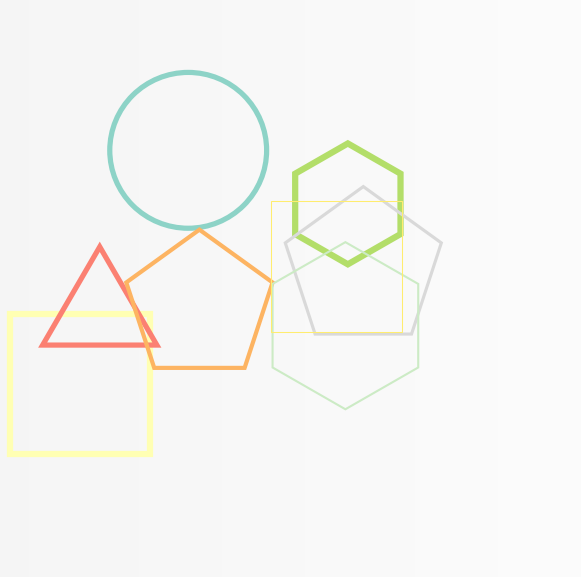[{"shape": "circle", "thickness": 2.5, "radius": 0.67, "center": [0.324, 0.739]}, {"shape": "square", "thickness": 3, "radius": 0.6, "center": [0.138, 0.334]}, {"shape": "triangle", "thickness": 2.5, "radius": 0.57, "center": [0.172, 0.458]}, {"shape": "pentagon", "thickness": 2, "radius": 0.66, "center": [0.343, 0.469]}, {"shape": "hexagon", "thickness": 3, "radius": 0.52, "center": [0.598, 0.646]}, {"shape": "pentagon", "thickness": 1.5, "radius": 0.71, "center": [0.625, 0.535]}, {"shape": "hexagon", "thickness": 1, "radius": 0.72, "center": [0.594, 0.435]}, {"shape": "square", "thickness": 0.5, "radius": 0.57, "center": [0.579, 0.538]}]